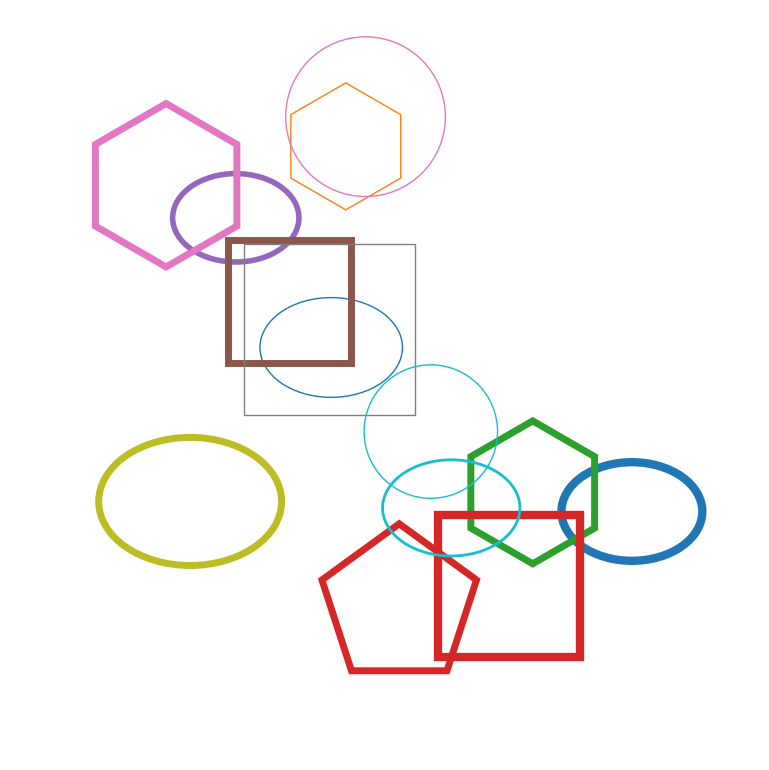[{"shape": "oval", "thickness": 3, "radius": 0.46, "center": [0.821, 0.336]}, {"shape": "oval", "thickness": 0.5, "radius": 0.46, "center": [0.43, 0.549]}, {"shape": "hexagon", "thickness": 0.5, "radius": 0.41, "center": [0.449, 0.81]}, {"shape": "hexagon", "thickness": 2.5, "radius": 0.46, "center": [0.692, 0.361]}, {"shape": "square", "thickness": 3, "radius": 0.46, "center": [0.661, 0.239]}, {"shape": "pentagon", "thickness": 2.5, "radius": 0.53, "center": [0.518, 0.214]}, {"shape": "oval", "thickness": 2, "radius": 0.41, "center": [0.306, 0.717]}, {"shape": "square", "thickness": 2.5, "radius": 0.4, "center": [0.376, 0.608]}, {"shape": "circle", "thickness": 0.5, "radius": 0.52, "center": [0.475, 0.848]}, {"shape": "hexagon", "thickness": 2.5, "radius": 0.53, "center": [0.216, 0.759]}, {"shape": "square", "thickness": 0.5, "radius": 0.55, "center": [0.428, 0.572]}, {"shape": "oval", "thickness": 2.5, "radius": 0.59, "center": [0.247, 0.349]}, {"shape": "oval", "thickness": 1, "radius": 0.45, "center": [0.586, 0.34]}, {"shape": "circle", "thickness": 0.5, "radius": 0.43, "center": [0.559, 0.44]}]